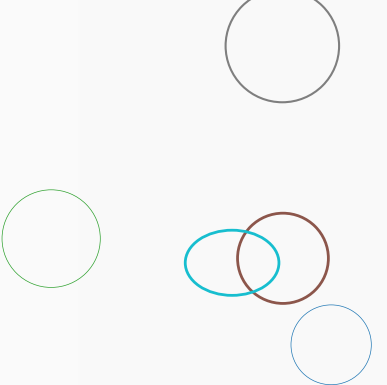[{"shape": "circle", "thickness": 0.5, "radius": 0.52, "center": [0.855, 0.104]}, {"shape": "circle", "thickness": 0.5, "radius": 0.63, "center": [0.132, 0.38]}, {"shape": "circle", "thickness": 2, "radius": 0.59, "center": [0.73, 0.329]}, {"shape": "circle", "thickness": 1.5, "radius": 0.73, "center": [0.729, 0.881]}, {"shape": "oval", "thickness": 2, "radius": 0.6, "center": [0.599, 0.317]}]